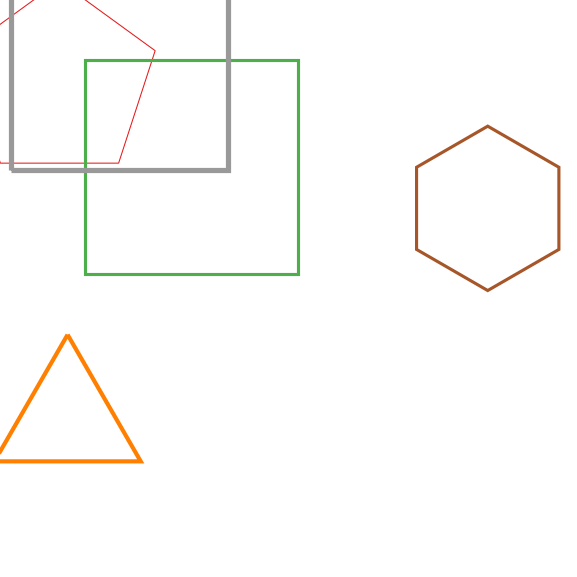[{"shape": "pentagon", "thickness": 0.5, "radius": 0.87, "center": [0.103, 0.858]}, {"shape": "square", "thickness": 1.5, "radius": 0.92, "center": [0.331, 0.71]}, {"shape": "triangle", "thickness": 2, "radius": 0.73, "center": [0.117, 0.273]}, {"shape": "hexagon", "thickness": 1.5, "radius": 0.71, "center": [0.845, 0.638]}, {"shape": "square", "thickness": 2.5, "radius": 0.94, "center": [0.207, 0.893]}]